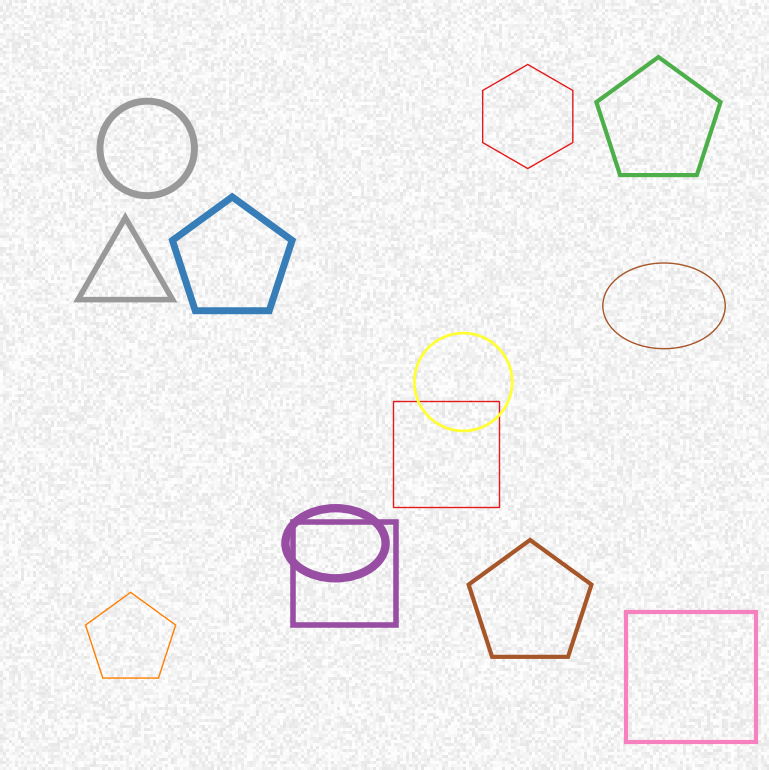[{"shape": "hexagon", "thickness": 0.5, "radius": 0.34, "center": [0.685, 0.849]}, {"shape": "square", "thickness": 0.5, "radius": 0.34, "center": [0.579, 0.41]}, {"shape": "pentagon", "thickness": 2.5, "radius": 0.41, "center": [0.302, 0.663]}, {"shape": "pentagon", "thickness": 1.5, "radius": 0.42, "center": [0.855, 0.841]}, {"shape": "oval", "thickness": 3, "radius": 0.33, "center": [0.436, 0.294]}, {"shape": "square", "thickness": 2, "radius": 0.33, "center": [0.447, 0.255]}, {"shape": "pentagon", "thickness": 0.5, "radius": 0.31, "center": [0.17, 0.169]}, {"shape": "circle", "thickness": 1, "radius": 0.32, "center": [0.602, 0.504]}, {"shape": "pentagon", "thickness": 1.5, "radius": 0.42, "center": [0.688, 0.215]}, {"shape": "oval", "thickness": 0.5, "radius": 0.4, "center": [0.862, 0.603]}, {"shape": "square", "thickness": 1.5, "radius": 0.42, "center": [0.898, 0.121]}, {"shape": "triangle", "thickness": 2, "radius": 0.35, "center": [0.163, 0.646]}, {"shape": "circle", "thickness": 2.5, "radius": 0.31, "center": [0.191, 0.807]}]